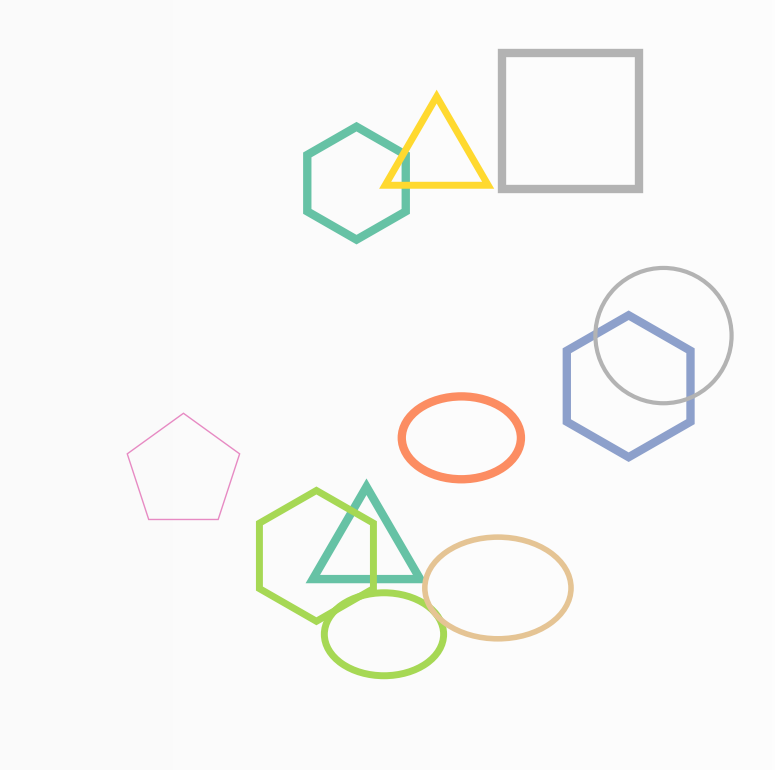[{"shape": "triangle", "thickness": 3, "radius": 0.4, "center": [0.473, 0.288]}, {"shape": "hexagon", "thickness": 3, "radius": 0.37, "center": [0.46, 0.762]}, {"shape": "oval", "thickness": 3, "radius": 0.38, "center": [0.595, 0.431]}, {"shape": "hexagon", "thickness": 3, "radius": 0.46, "center": [0.811, 0.498]}, {"shape": "pentagon", "thickness": 0.5, "radius": 0.38, "center": [0.237, 0.387]}, {"shape": "hexagon", "thickness": 2.5, "radius": 0.42, "center": [0.408, 0.278]}, {"shape": "oval", "thickness": 2.5, "radius": 0.38, "center": [0.495, 0.176]}, {"shape": "triangle", "thickness": 2.5, "radius": 0.38, "center": [0.563, 0.798]}, {"shape": "oval", "thickness": 2, "radius": 0.47, "center": [0.642, 0.236]}, {"shape": "square", "thickness": 3, "radius": 0.44, "center": [0.736, 0.843]}, {"shape": "circle", "thickness": 1.5, "radius": 0.44, "center": [0.856, 0.564]}]